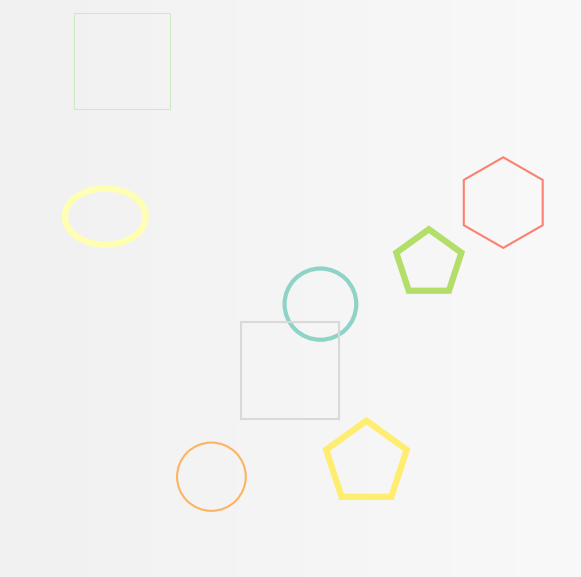[{"shape": "circle", "thickness": 2, "radius": 0.31, "center": [0.551, 0.472]}, {"shape": "oval", "thickness": 3, "radius": 0.35, "center": [0.181, 0.624]}, {"shape": "hexagon", "thickness": 1, "radius": 0.39, "center": [0.866, 0.648]}, {"shape": "circle", "thickness": 1, "radius": 0.3, "center": [0.364, 0.174]}, {"shape": "pentagon", "thickness": 3, "radius": 0.29, "center": [0.738, 0.543]}, {"shape": "square", "thickness": 1, "radius": 0.42, "center": [0.498, 0.358]}, {"shape": "square", "thickness": 0.5, "radius": 0.41, "center": [0.21, 0.894]}, {"shape": "pentagon", "thickness": 3, "radius": 0.36, "center": [0.63, 0.198]}]